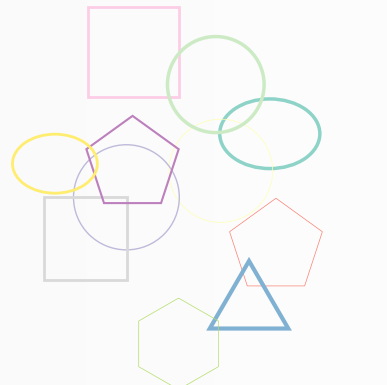[{"shape": "oval", "thickness": 2.5, "radius": 0.65, "center": [0.696, 0.653]}, {"shape": "circle", "thickness": 0.5, "radius": 0.67, "center": [0.57, 0.556]}, {"shape": "circle", "thickness": 1, "radius": 0.68, "center": [0.326, 0.488]}, {"shape": "pentagon", "thickness": 0.5, "radius": 0.63, "center": [0.712, 0.359]}, {"shape": "triangle", "thickness": 3, "radius": 0.58, "center": [0.643, 0.205]}, {"shape": "hexagon", "thickness": 0.5, "radius": 0.59, "center": [0.461, 0.107]}, {"shape": "square", "thickness": 2, "radius": 0.58, "center": [0.344, 0.865]}, {"shape": "square", "thickness": 2, "radius": 0.54, "center": [0.221, 0.379]}, {"shape": "pentagon", "thickness": 1.5, "radius": 0.63, "center": [0.342, 0.574]}, {"shape": "circle", "thickness": 2.5, "radius": 0.62, "center": [0.557, 0.78]}, {"shape": "oval", "thickness": 2, "radius": 0.55, "center": [0.142, 0.575]}]